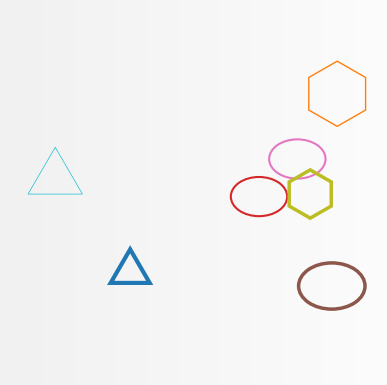[{"shape": "triangle", "thickness": 3, "radius": 0.29, "center": [0.336, 0.294]}, {"shape": "hexagon", "thickness": 1, "radius": 0.42, "center": [0.87, 0.756]}, {"shape": "oval", "thickness": 1.5, "radius": 0.36, "center": [0.668, 0.489]}, {"shape": "oval", "thickness": 2.5, "radius": 0.43, "center": [0.856, 0.257]}, {"shape": "oval", "thickness": 1.5, "radius": 0.36, "center": [0.767, 0.587]}, {"shape": "hexagon", "thickness": 2.5, "radius": 0.31, "center": [0.801, 0.496]}, {"shape": "triangle", "thickness": 0.5, "radius": 0.41, "center": [0.143, 0.536]}]